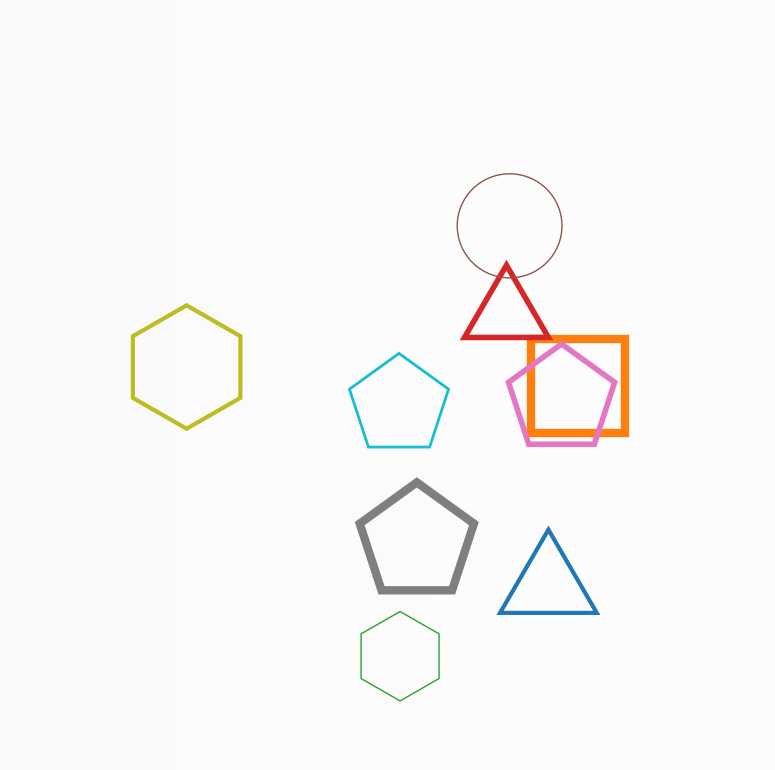[{"shape": "triangle", "thickness": 1.5, "radius": 0.36, "center": [0.708, 0.24]}, {"shape": "square", "thickness": 3, "radius": 0.3, "center": [0.746, 0.499]}, {"shape": "hexagon", "thickness": 0.5, "radius": 0.29, "center": [0.516, 0.148]}, {"shape": "triangle", "thickness": 2, "radius": 0.31, "center": [0.653, 0.593]}, {"shape": "circle", "thickness": 0.5, "radius": 0.34, "center": [0.658, 0.707]}, {"shape": "pentagon", "thickness": 2, "radius": 0.36, "center": [0.725, 0.481]}, {"shape": "pentagon", "thickness": 3, "radius": 0.39, "center": [0.538, 0.296]}, {"shape": "hexagon", "thickness": 1.5, "radius": 0.4, "center": [0.241, 0.523]}, {"shape": "pentagon", "thickness": 1, "radius": 0.34, "center": [0.515, 0.474]}]